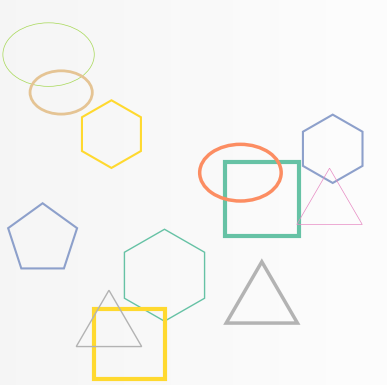[{"shape": "square", "thickness": 3, "radius": 0.48, "center": [0.677, 0.484]}, {"shape": "hexagon", "thickness": 1, "radius": 0.6, "center": [0.425, 0.285]}, {"shape": "oval", "thickness": 2.5, "radius": 0.53, "center": [0.62, 0.552]}, {"shape": "pentagon", "thickness": 1.5, "radius": 0.47, "center": [0.11, 0.378]}, {"shape": "hexagon", "thickness": 1.5, "radius": 0.44, "center": [0.859, 0.614]}, {"shape": "triangle", "thickness": 0.5, "radius": 0.49, "center": [0.85, 0.466]}, {"shape": "oval", "thickness": 0.5, "radius": 0.59, "center": [0.125, 0.858]}, {"shape": "square", "thickness": 3, "radius": 0.45, "center": [0.334, 0.107]}, {"shape": "hexagon", "thickness": 1.5, "radius": 0.44, "center": [0.288, 0.652]}, {"shape": "oval", "thickness": 2, "radius": 0.4, "center": [0.158, 0.76]}, {"shape": "triangle", "thickness": 1, "radius": 0.49, "center": [0.281, 0.149]}, {"shape": "triangle", "thickness": 2.5, "radius": 0.53, "center": [0.676, 0.214]}]